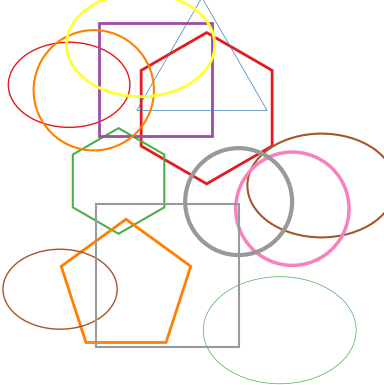[{"shape": "oval", "thickness": 1, "radius": 0.79, "center": [0.18, 0.78]}, {"shape": "hexagon", "thickness": 2, "radius": 0.98, "center": [0.537, 0.719]}, {"shape": "triangle", "thickness": 0.5, "radius": 0.98, "center": [0.524, 0.811]}, {"shape": "hexagon", "thickness": 1.5, "radius": 0.69, "center": [0.308, 0.53]}, {"shape": "oval", "thickness": 0.5, "radius": 0.99, "center": [0.727, 0.142]}, {"shape": "square", "thickness": 2, "radius": 0.73, "center": [0.404, 0.793]}, {"shape": "circle", "thickness": 1.5, "radius": 0.78, "center": [0.244, 0.765]}, {"shape": "pentagon", "thickness": 2, "radius": 0.88, "center": [0.327, 0.254]}, {"shape": "oval", "thickness": 2, "radius": 0.96, "center": [0.365, 0.884]}, {"shape": "oval", "thickness": 1, "radius": 0.74, "center": [0.156, 0.249]}, {"shape": "oval", "thickness": 1.5, "radius": 0.96, "center": [0.835, 0.518]}, {"shape": "circle", "thickness": 2.5, "radius": 0.74, "center": [0.759, 0.458]}, {"shape": "square", "thickness": 1.5, "radius": 0.93, "center": [0.434, 0.284]}, {"shape": "circle", "thickness": 3, "radius": 0.69, "center": [0.62, 0.476]}]